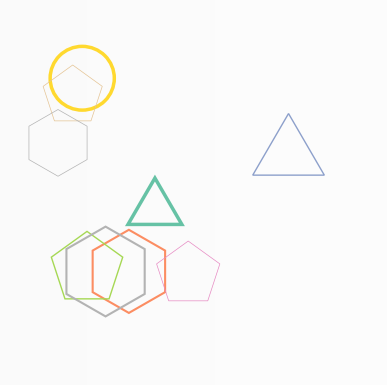[{"shape": "triangle", "thickness": 2.5, "radius": 0.4, "center": [0.4, 0.457]}, {"shape": "hexagon", "thickness": 1.5, "radius": 0.54, "center": [0.333, 0.295]}, {"shape": "triangle", "thickness": 1, "radius": 0.53, "center": [0.745, 0.598]}, {"shape": "pentagon", "thickness": 0.5, "radius": 0.43, "center": [0.486, 0.288]}, {"shape": "pentagon", "thickness": 1, "radius": 0.48, "center": [0.225, 0.302]}, {"shape": "circle", "thickness": 2.5, "radius": 0.41, "center": [0.212, 0.797]}, {"shape": "pentagon", "thickness": 0.5, "radius": 0.4, "center": [0.188, 0.751]}, {"shape": "hexagon", "thickness": 0.5, "radius": 0.43, "center": [0.15, 0.629]}, {"shape": "hexagon", "thickness": 1.5, "radius": 0.58, "center": [0.272, 0.295]}]